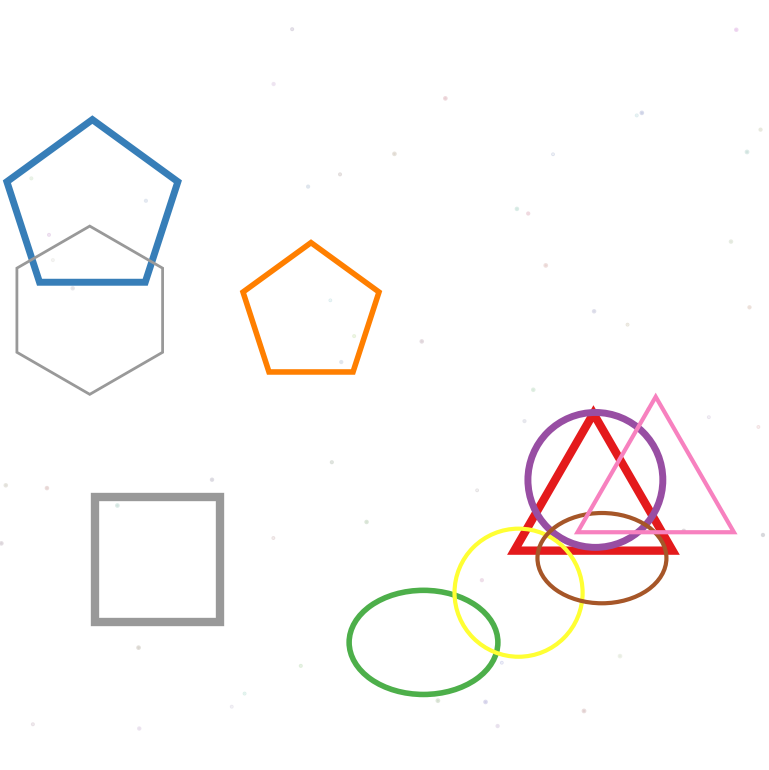[{"shape": "triangle", "thickness": 3, "radius": 0.59, "center": [0.771, 0.344]}, {"shape": "pentagon", "thickness": 2.5, "radius": 0.58, "center": [0.12, 0.728]}, {"shape": "oval", "thickness": 2, "radius": 0.48, "center": [0.55, 0.166]}, {"shape": "circle", "thickness": 2.5, "radius": 0.44, "center": [0.773, 0.377]}, {"shape": "pentagon", "thickness": 2, "radius": 0.46, "center": [0.404, 0.592]}, {"shape": "circle", "thickness": 1.5, "radius": 0.42, "center": [0.673, 0.23]}, {"shape": "oval", "thickness": 1.5, "radius": 0.42, "center": [0.782, 0.275]}, {"shape": "triangle", "thickness": 1.5, "radius": 0.59, "center": [0.852, 0.367]}, {"shape": "hexagon", "thickness": 1, "radius": 0.55, "center": [0.117, 0.597]}, {"shape": "square", "thickness": 3, "radius": 0.41, "center": [0.204, 0.274]}]